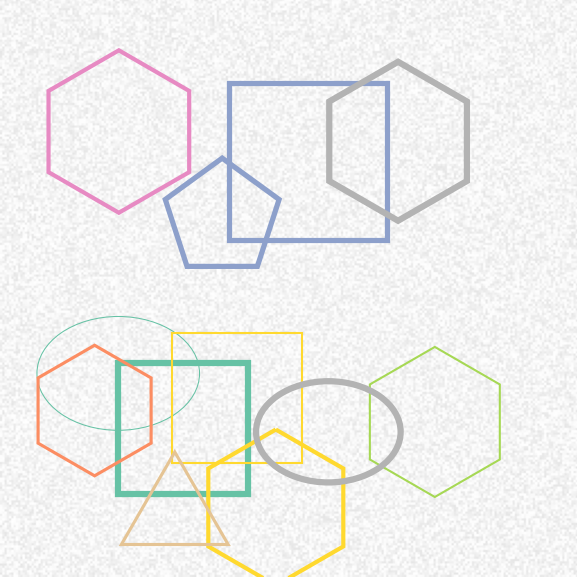[{"shape": "square", "thickness": 3, "radius": 0.56, "center": [0.317, 0.257]}, {"shape": "oval", "thickness": 0.5, "radius": 0.7, "center": [0.205, 0.353]}, {"shape": "hexagon", "thickness": 1.5, "radius": 0.57, "center": [0.164, 0.288]}, {"shape": "square", "thickness": 2.5, "radius": 0.68, "center": [0.533, 0.719]}, {"shape": "pentagon", "thickness": 2.5, "radius": 0.52, "center": [0.385, 0.622]}, {"shape": "hexagon", "thickness": 2, "radius": 0.7, "center": [0.206, 0.771]}, {"shape": "hexagon", "thickness": 1, "radius": 0.65, "center": [0.753, 0.268]}, {"shape": "hexagon", "thickness": 2, "radius": 0.67, "center": [0.478, 0.12]}, {"shape": "square", "thickness": 1, "radius": 0.56, "center": [0.41, 0.31]}, {"shape": "triangle", "thickness": 1.5, "radius": 0.53, "center": [0.303, 0.11]}, {"shape": "hexagon", "thickness": 3, "radius": 0.69, "center": [0.689, 0.755]}, {"shape": "oval", "thickness": 3, "radius": 0.63, "center": [0.569, 0.251]}]